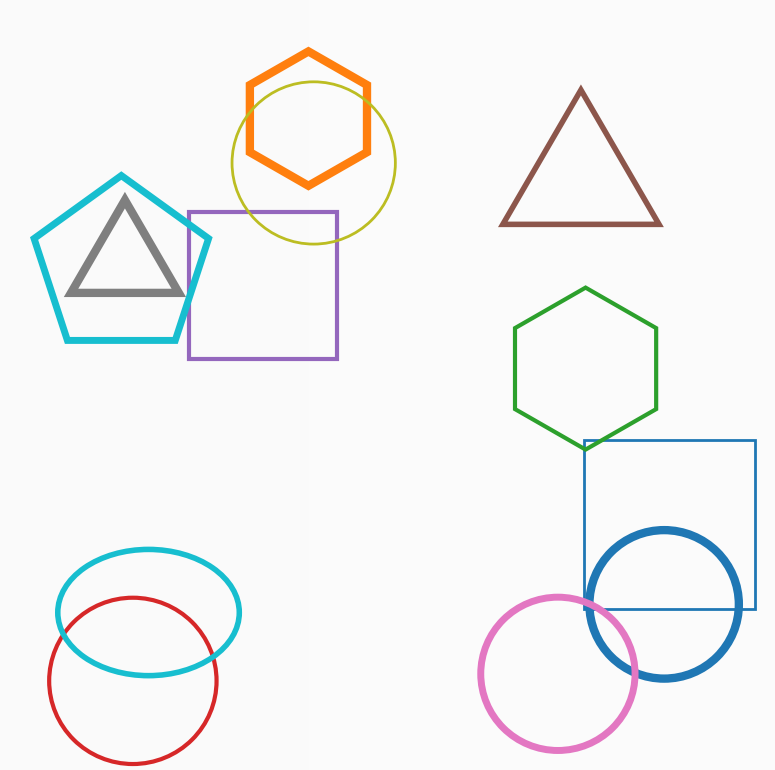[{"shape": "circle", "thickness": 3, "radius": 0.48, "center": [0.857, 0.215]}, {"shape": "square", "thickness": 1, "radius": 0.55, "center": [0.864, 0.319]}, {"shape": "hexagon", "thickness": 3, "radius": 0.44, "center": [0.398, 0.846]}, {"shape": "hexagon", "thickness": 1.5, "radius": 0.53, "center": [0.756, 0.521]}, {"shape": "circle", "thickness": 1.5, "radius": 0.54, "center": [0.171, 0.116]}, {"shape": "square", "thickness": 1.5, "radius": 0.48, "center": [0.339, 0.629]}, {"shape": "triangle", "thickness": 2, "radius": 0.58, "center": [0.75, 0.767]}, {"shape": "circle", "thickness": 2.5, "radius": 0.5, "center": [0.72, 0.125]}, {"shape": "triangle", "thickness": 3, "radius": 0.4, "center": [0.161, 0.66]}, {"shape": "circle", "thickness": 1, "radius": 0.53, "center": [0.405, 0.788]}, {"shape": "pentagon", "thickness": 2.5, "radius": 0.59, "center": [0.157, 0.654]}, {"shape": "oval", "thickness": 2, "radius": 0.59, "center": [0.192, 0.205]}]